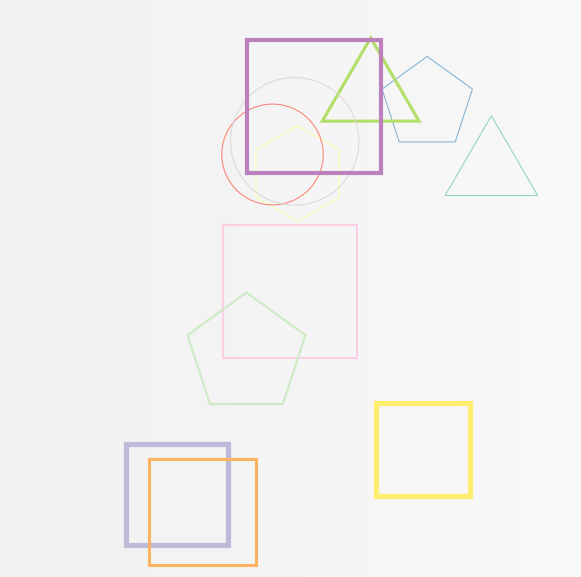[{"shape": "triangle", "thickness": 0.5, "radius": 0.46, "center": [0.845, 0.707]}, {"shape": "hexagon", "thickness": 0.5, "radius": 0.41, "center": [0.512, 0.699]}, {"shape": "square", "thickness": 2.5, "radius": 0.44, "center": [0.305, 0.143]}, {"shape": "circle", "thickness": 0.5, "radius": 0.44, "center": [0.469, 0.732]}, {"shape": "pentagon", "thickness": 0.5, "radius": 0.41, "center": [0.735, 0.82]}, {"shape": "square", "thickness": 1.5, "radius": 0.46, "center": [0.348, 0.112]}, {"shape": "triangle", "thickness": 1.5, "radius": 0.48, "center": [0.638, 0.837]}, {"shape": "square", "thickness": 1, "radius": 0.57, "center": [0.499, 0.494]}, {"shape": "circle", "thickness": 0.5, "radius": 0.55, "center": [0.507, 0.754]}, {"shape": "square", "thickness": 2, "radius": 0.58, "center": [0.54, 0.815]}, {"shape": "pentagon", "thickness": 1, "radius": 0.53, "center": [0.424, 0.386]}, {"shape": "square", "thickness": 2.5, "radius": 0.4, "center": [0.728, 0.221]}]